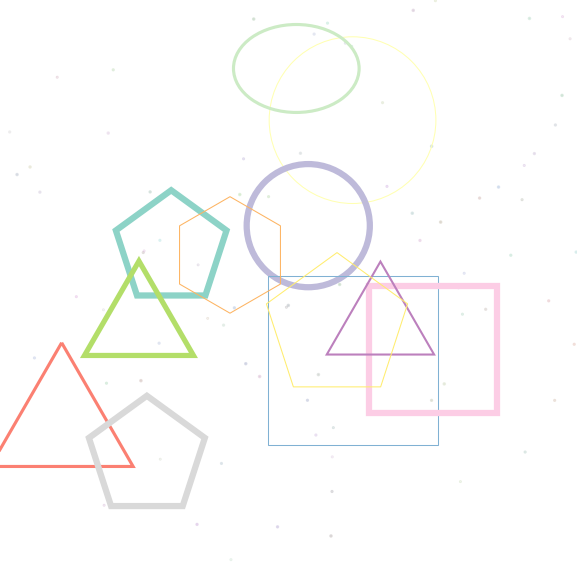[{"shape": "pentagon", "thickness": 3, "radius": 0.5, "center": [0.296, 0.569]}, {"shape": "circle", "thickness": 0.5, "radius": 0.72, "center": [0.61, 0.791]}, {"shape": "circle", "thickness": 3, "radius": 0.53, "center": [0.534, 0.608]}, {"shape": "triangle", "thickness": 1.5, "radius": 0.71, "center": [0.107, 0.263]}, {"shape": "square", "thickness": 0.5, "radius": 0.73, "center": [0.611, 0.375]}, {"shape": "hexagon", "thickness": 0.5, "radius": 0.5, "center": [0.398, 0.558]}, {"shape": "triangle", "thickness": 2.5, "radius": 0.54, "center": [0.241, 0.438]}, {"shape": "square", "thickness": 3, "radius": 0.55, "center": [0.75, 0.394]}, {"shape": "pentagon", "thickness": 3, "radius": 0.53, "center": [0.254, 0.208]}, {"shape": "triangle", "thickness": 1, "radius": 0.54, "center": [0.659, 0.439]}, {"shape": "oval", "thickness": 1.5, "radius": 0.54, "center": [0.513, 0.881]}, {"shape": "pentagon", "thickness": 0.5, "radius": 0.64, "center": [0.584, 0.433]}]